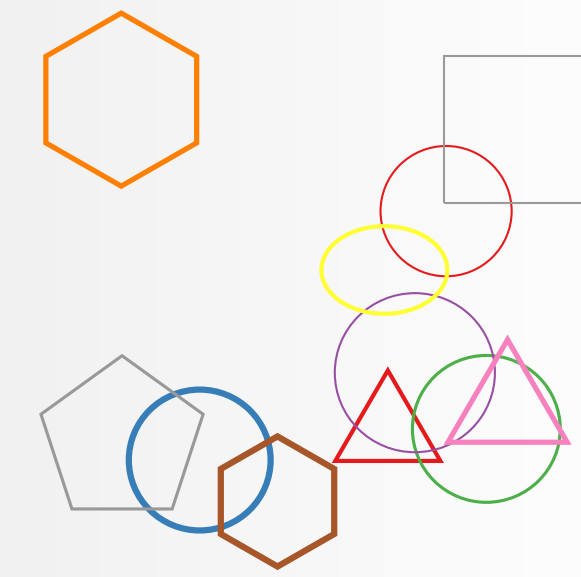[{"shape": "triangle", "thickness": 2, "radius": 0.52, "center": [0.667, 0.253]}, {"shape": "circle", "thickness": 1, "radius": 0.56, "center": [0.767, 0.634]}, {"shape": "circle", "thickness": 3, "radius": 0.61, "center": [0.344, 0.203]}, {"shape": "circle", "thickness": 1.5, "radius": 0.64, "center": [0.837, 0.256]}, {"shape": "circle", "thickness": 1, "radius": 0.69, "center": [0.714, 0.354]}, {"shape": "hexagon", "thickness": 2.5, "radius": 0.75, "center": [0.209, 0.827]}, {"shape": "oval", "thickness": 2, "radius": 0.54, "center": [0.661, 0.532]}, {"shape": "hexagon", "thickness": 3, "radius": 0.56, "center": [0.477, 0.131]}, {"shape": "triangle", "thickness": 2.5, "radius": 0.59, "center": [0.873, 0.293]}, {"shape": "pentagon", "thickness": 1.5, "radius": 0.73, "center": [0.21, 0.236]}, {"shape": "square", "thickness": 1, "radius": 0.64, "center": [0.891, 0.776]}]